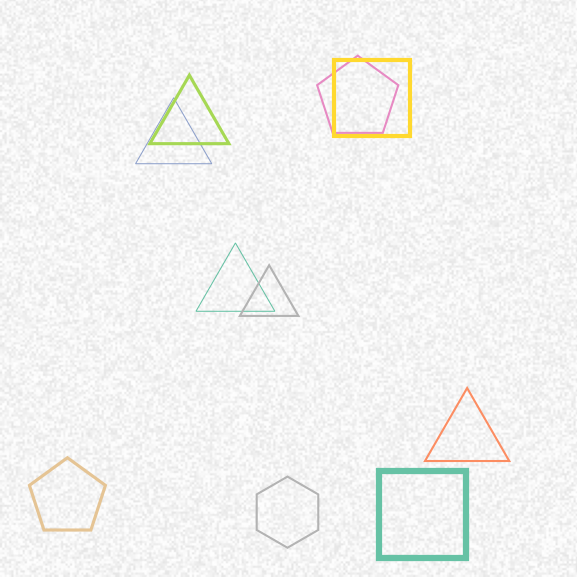[{"shape": "square", "thickness": 3, "radius": 0.38, "center": [0.731, 0.108]}, {"shape": "triangle", "thickness": 0.5, "radius": 0.39, "center": [0.408, 0.5]}, {"shape": "triangle", "thickness": 1, "radius": 0.42, "center": [0.809, 0.243]}, {"shape": "triangle", "thickness": 0.5, "radius": 0.38, "center": [0.301, 0.754]}, {"shape": "pentagon", "thickness": 1, "radius": 0.37, "center": [0.619, 0.829]}, {"shape": "triangle", "thickness": 1.5, "radius": 0.4, "center": [0.328, 0.79]}, {"shape": "square", "thickness": 2, "radius": 0.33, "center": [0.644, 0.83]}, {"shape": "pentagon", "thickness": 1.5, "radius": 0.35, "center": [0.117, 0.137]}, {"shape": "hexagon", "thickness": 1, "radius": 0.31, "center": [0.498, 0.112]}, {"shape": "triangle", "thickness": 1, "radius": 0.29, "center": [0.466, 0.481]}]